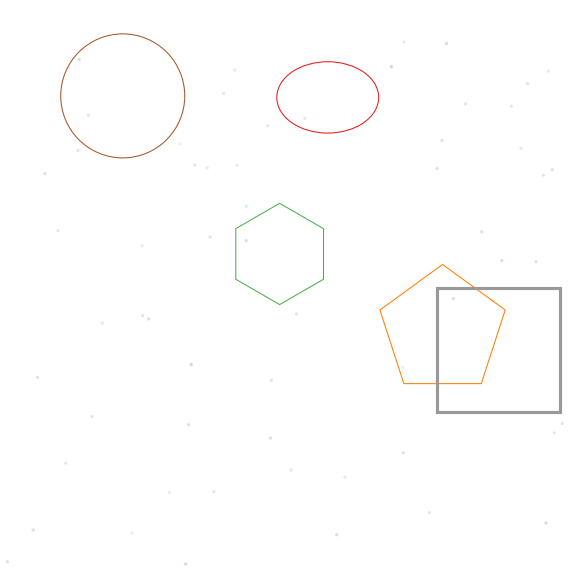[{"shape": "oval", "thickness": 0.5, "radius": 0.44, "center": [0.568, 0.83]}, {"shape": "hexagon", "thickness": 0.5, "radius": 0.44, "center": [0.484, 0.559]}, {"shape": "pentagon", "thickness": 0.5, "radius": 0.57, "center": [0.766, 0.427]}, {"shape": "circle", "thickness": 0.5, "radius": 0.54, "center": [0.213, 0.833]}, {"shape": "square", "thickness": 1.5, "radius": 0.53, "center": [0.863, 0.393]}]